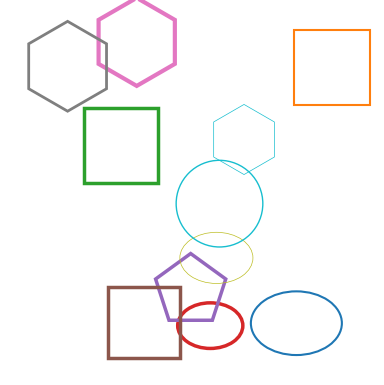[{"shape": "oval", "thickness": 1.5, "radius": 0.59, "center": [0.77, 0.161]}, {"shape": "square", "thickness": 1.5, "radius": 0.49, "center": [0.863, 0.825]}, {"shape": "square", "thickness": 2.5, "radius": 0.48, "center": [0.314, 0.622]}, {"shape": "oval", "thickness": 2.5, "radius": 0.42, "center": [0.546, 0.154]}, {"shape": "pentagon", "thickness": 2.5, "radius": 0.48, "center": [0.495, 0.246]}, {"shape": "square", "thickness": 2.5, "radius": 0.46, "center": [0.373, 0.162]}, {"shape": "hexagon", "thickness": 3, "radius": 0.57, "center": [0.355, 0.891]}, {"shape": "hexagon", "thickness": 2, "radius": 0.58, "center": [0.176, 0.828]}, {"shape": "oval", "thickness": 0.5, "radius": 0.47, "center": [0.562, 0.33]}, {"shape": "circle", "thickness": 1, "radius": 0.56, "center": [0.57, 0.471]}, {"shape": "hexagon", "thickness": 0.5, "radius": 0.46, "center": [0.634, 0.638]}]